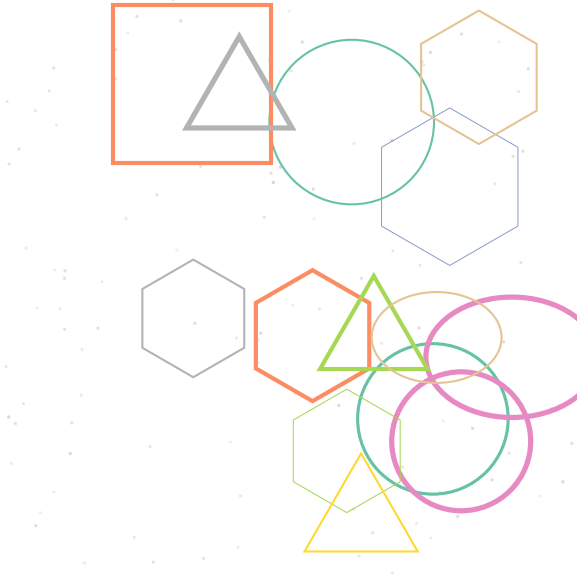[{"shape": "circle", "thickness": 1, "radius": 0.71, "center": [0.609, 0.788]}, {"shape": "circle", "thickness": 1.5, "radius": 0.65, "center": [0.75, 0.274]}, {"shape": "hexagon", "thickness": 2, "radius": 0.57, "center": [0.541, 0.418]}, {"shape": "square", "thickness": 2, "radius": 0.68, "center": [0.332, 0.854]}, {"shape": "hexagon", "thickness": 0.5, "radius": 0.68, "center": [0.779, 0.676]}, {"shape": "oval", "thickness": 2.5, "radius": 0.74, "center": [0.886, 0.38]}, {"shape": "circle", "thickness": 2.5, "radius": 0.6, "center": [0.799, 0.235]}, {"shape": "triangle", "thickness": 2, "radius": 0.54, "center": [0.647, 0.414]}, {"shape": "hexagon", "thickness": 0.5, "radius": 0.53, "center": [0.6, 0.218]}, {"shape": "triangle", "thickness": 1, "radius": 0.57, "center": [0.625, 0.101]}, {"shape": "hexagon", "thickness": 1, "radius": 0.58, "center": [0.829, 0.865]}, {"shape": "oval", "thickness": 1, "radius": 0.56, "center": [0.756, 0.415]}, {"shape": "triangle", "thickness": 2.5, "radius": 0.53, "center": [0.414, 0.83]}, {"shape": "hexagon", "thickness": 1, "radius": 0.51, "center": [0.335, 0.448]}]